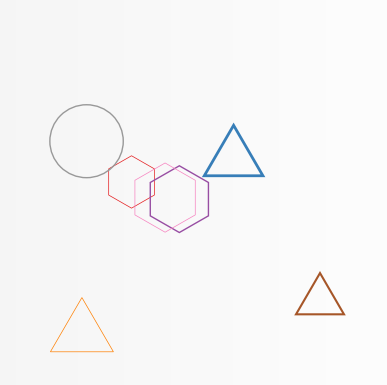[{"shape": "hexagon", "thickness": 0.5, "radius": 0.34, "center": [0.339, 0.527]}, {"shape": "triangle", "thickness": 2, "radius": 0.44, "center": [0.603, 0.587]}, {"shape": "hexagon", "thickness": 1, "radius": 0.43, "center": [0.463, 0.483]}, {"shape": "triangle", "thickness": 0.5, "radius": 0.47, "center": [0.211, 0.133]}, {"shape": "triangle", "thickness": 1.5, "radius": 0.36, "center": [0.826, 0.219]}, {"shape": "hexagon", "thickness": 0.5, "radius": 0.45, "center": [0.426, 0.487]}, {"shape": "circle", "thickness": 1, "radius": 0.47, "center": [0.223, 0.633]}]